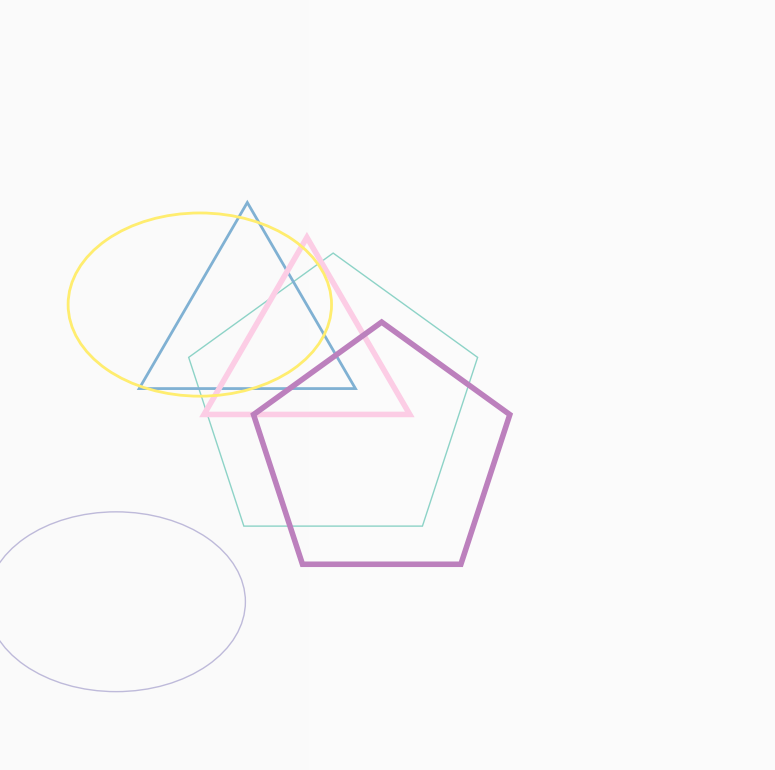[{"shape": "pentagon", "thickness": 0.5, "radius": 0.98, "center": [0.43, 0.475]}, {"shape": "oval", "thickness": 0.5, "radius": 0.83, "center": [0.15, 0.219]}, {"shape": "triangle", "thickness": 1, "radius": 0.81, "center": [0.319, 0.576]}, {"shape": "triangle", "thickness": 2, "radius": 0.77, "center": [0.396, 0.538]}, {"shape": "pentagon", "thickness": 2, "radius": 0.87, "center": [0.492, 0.408]}, {"shape": "oval", "thickness": 1, "radius": 0.85, "center": [0.258, 0.604]}]